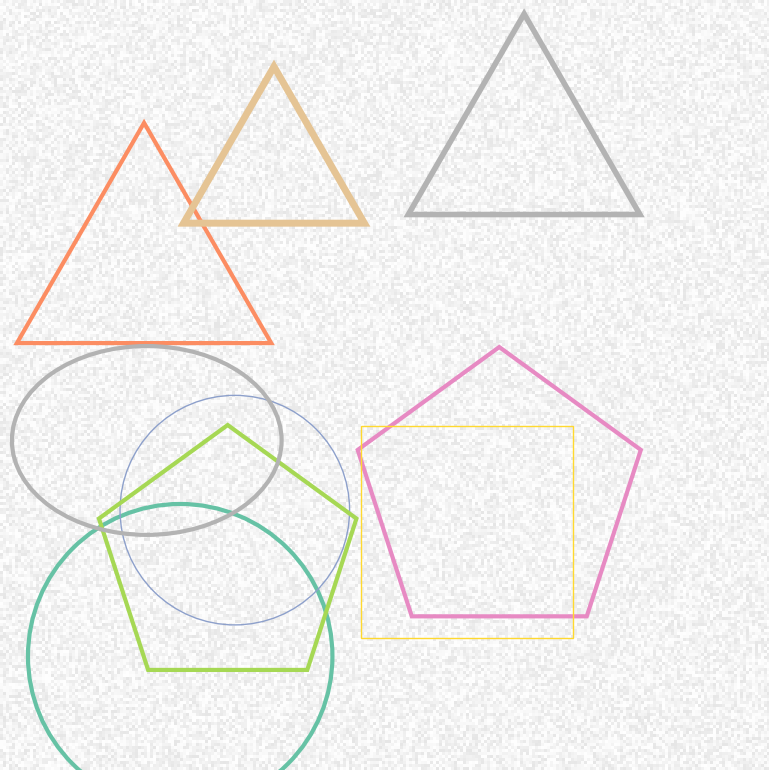[{"shape": "circle", "thickness": 1.5, "radius": 0.99, "center": [0.234, 0.148]}, {"shape": "triangle", "thickness": 1.5, "radius": 0.95, "center": [0.187, 0.65]}, {"shape": "circle", "thickness": 0.5, "radius": 0.75, "center": [0.305, 0.337]}, {"shape": "pentagon", "thickness": 1.5, "radius": 0.97, "center": [0.648, 0.356]}, {"shape": "pentagon", "thickness": 1.5, "radius": 0.88, "center": [0.296, 0.272]}, {"shape": "square", "thickness": 0.5, "radius": 0.69, "center": [0.606, 0.309]}, {"shape": "triangle", "thickness": 2.5, "radius": 0.68, "center": [0.356, 0.778]}, {"shape": "oval", "thickness": 1.5, "radius": 0.88, "center": [0.191, 0.428]}, {"shape": "triangle", "thickness": 2, "radius": 0.87, "center": [0.681, 0.808]}]